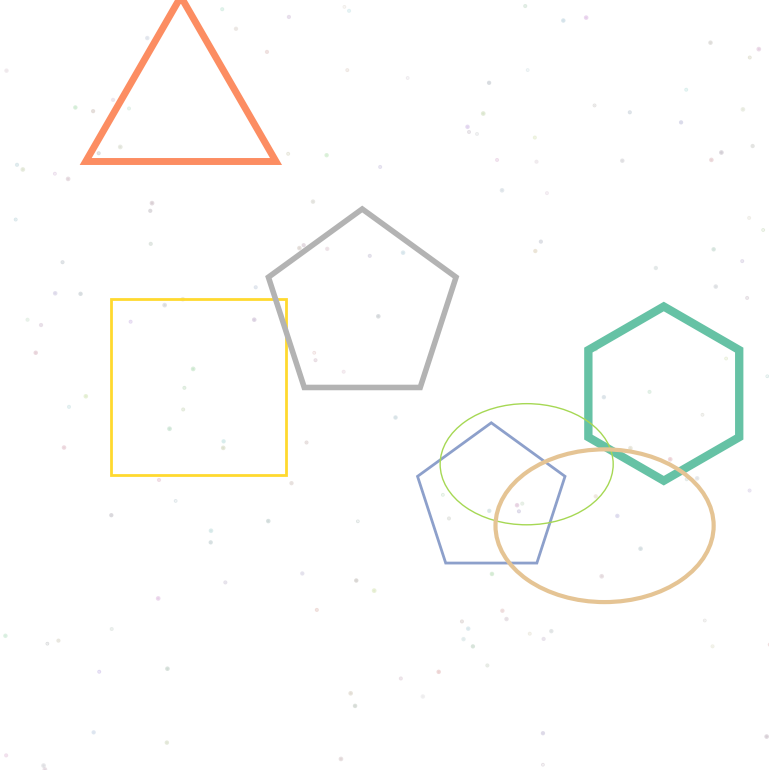[{"shape": "hexagon", "thickness": 3, "radius": 0.57, "center": [0.862, 0.489]}, {"shape": "triangle", "thickness": 2.5, "radius": 0.71, "center": [0.235, 0.862]}, {"shape": "pentagon", "thickness": 1, "radius": 0.5, "center": [0.638, 0.35]}, {"shape": "oval", "thickness": 0.5, "radius": 0.56, "center": [0.684, 0.397]}, {"shape": "square", "thickness": 1, "radius": 0.57, "center": [0.258, 0.497]}, {"shape": "oval", "thickness": 1.5, "radius": 0.71, "center": [0.785, 0.317]}, {"shape": "pentagon", "thickness": 2, "radius": 0.64, "center": [0.47, 0.6]}]